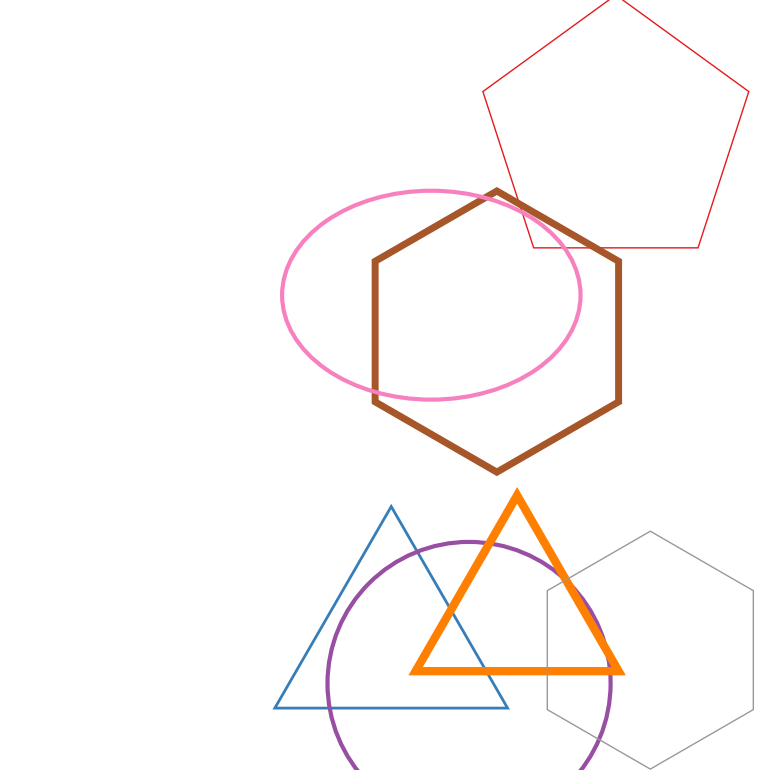[{"shape": "pentagon", "thickness": 0.5, "radius": 0.91, "center": [0.8, 0.825]}, {"shape": "triangle", "thickness": 1, "radius": 0.87, "center": [0.508, 0.168]}, {"shape": "circle", "thickness": 1.5, "radius": 0.92, "center": [0.609, 0.112]}, {"shape": "triangle", "thickness": 3, "radius": 0.76, "center": [0.672, 0.204]}, {"shape": "hexagon", "thickness": 2.5, "radius": 0.91, "center": [0.645, 0.569]}, {"shape": "oval", "thickness": 1.5, "radius": 0.97, "center": [0.56, 0.617]}, {"shape": "hexagon", "thickness": 0.5, "radius": 0.77, "center": [0.845, 0.156]}]